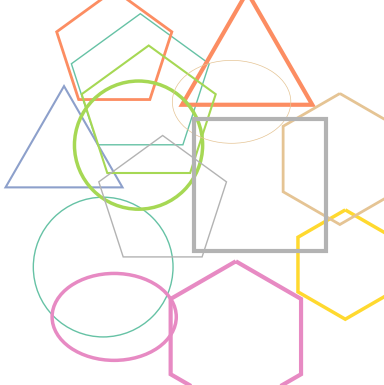[{"shape": "pentagon", "thickness": 1, "radius": 0.94, "center": [0.364, 0.776]}, {"shape": "circle", "thickness": 1, "radius": 0.91, "center": [0.268, 0.306]}, {"shape": "pentagon", "thickness": 2, "radius": 0.79, "center": [0.297, 0.869]}, {"shape": "triangle", "thickness": 3, "radius": 0.98, "center": [0.642, 0.826]}, {"shape": "triangle", "thickness": 1.5, "radius": 0.88, "center": [0.166, 0.601]}, {"shape": "oval", "thickness": 2.5, "radius": 0.81, "center": [0.297, 0.177]}, {"shape": "hexagon", "thickness": 3, "radius": 0.98, "center": [0.613, 0.126]}, {"shape": "circle", "thickness": 2.5, "radius": 0.83, "center": [0.36, 0.623]}, {"shape": "pentagon", "thickness": 1.5, "radius": 0.92, "center": [0.386, 0.699]}, {"shape": "hexagon", "thickness": 2.5, "radius": 0.71, "center": [0.897, 0.313]}, {"shape": "hexagon", "thickness": 2, "radius": 0.85, "center": [0.883, 0.587]}, {"shape": "oval", "thickness": 0.5, "radius": 0.77, "center": [0.601, 0.735]}, {"shape": "square", "thickness": 3, "radius": 0.86, "center": [0.676, 0.52]}, {"shape": "pentagon", "thickness": 1, "radius": 0.87, "center": [0.422, 0.474]}]